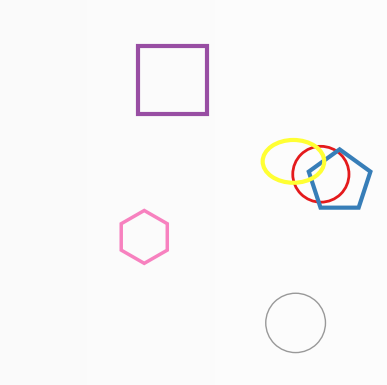[{"shape": "circle", "thickness": 2, "radius": 0.36, "center": [0.828, 0.547]}, {"shape": "pentagon", "thickness": 3, "radius": 0.42, "center": [0.876, 0.528]}, {"shape": "square", "thickness": 3, "radius": 0.44, "center": [0.445, 0.792]}, {"shape": "oval", "thickness": 3, "radius": 0.4, "center": [0.757, 0.581]}, {"shape": "hexagon", "thickness": 2.5, "radius": 0.34, "center": [0.372, 0.385]}, {"shape": "circle", "thickness": 1, "radius": 0.39, "center": [0.763, 0.161]}]